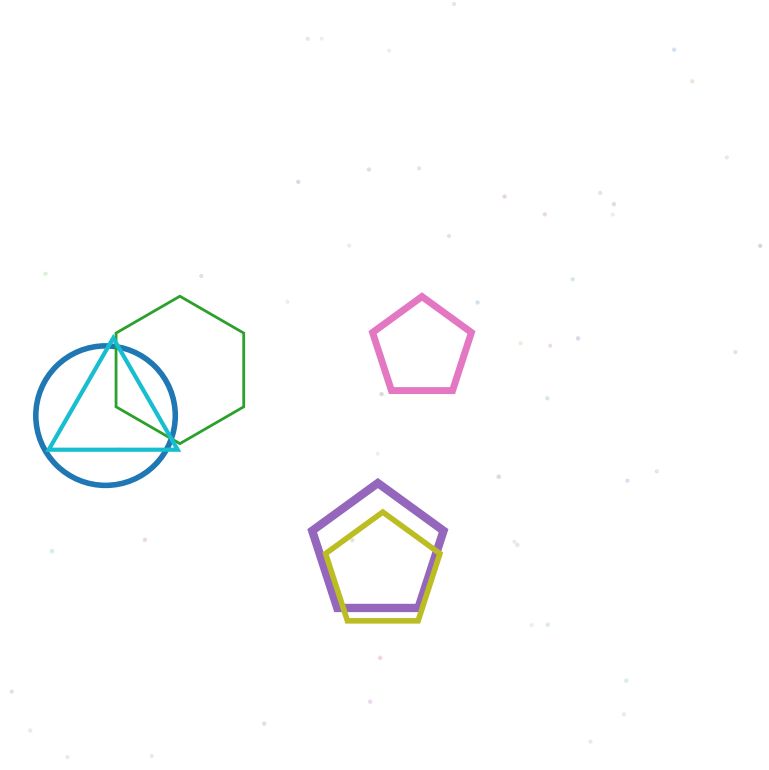[{"shape": "circle", "thickness": 2, "radius": 0.45, "center": [0.137, 0.46]}, {"shape": "hexagon", "thickness": 1, "radius": 0.48, "center": [0.234, 0.52]}, {"shape": "pentagon", "thickness": 3, "radius": 0.45, "center": [0.491, 0.283]}, {"shape": "pentagon", "thickness": 2.5, "radius": 0.34, "center": [0.548, 0.547]}, {"shape": "pentagon", "thickness": 2, "radius": 0.39, "center": [0.497, 0.257]}, {"shape": "triangle", "thickness": 1.5, "radius": 0.48, "center": [0.147, 0.464]}]